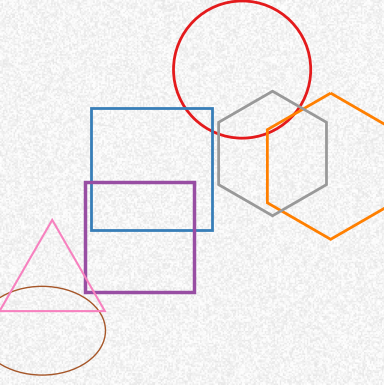[{"shape": "circle", "thickness": 2, "radius": 0.89, "center": [0.629, 0.819]}, {"shape": "square", "thickness": 2, "radius": 0.79, "center": [0.393, 0.561]}, {"shape": "square", "thickness": 2.5, "radius": 0.71, "center": [0.363, 0.384]}, {"shape": "hexagon", "thickness": 2, "radius": 0.95, "center": [0.859, 0.568]}, {"shape": "oval", "thickness": 1, "radius": 0.82, "center": [0.109, 0.141]}, {"shape": "triangle", "thickness": 1.5, "radius": 0.79, "center": [0.136, 0.271]}, {"shape": "hexagon", "thickness": 2, "radius": 0.81, "center": [0.708, 0.601]}]